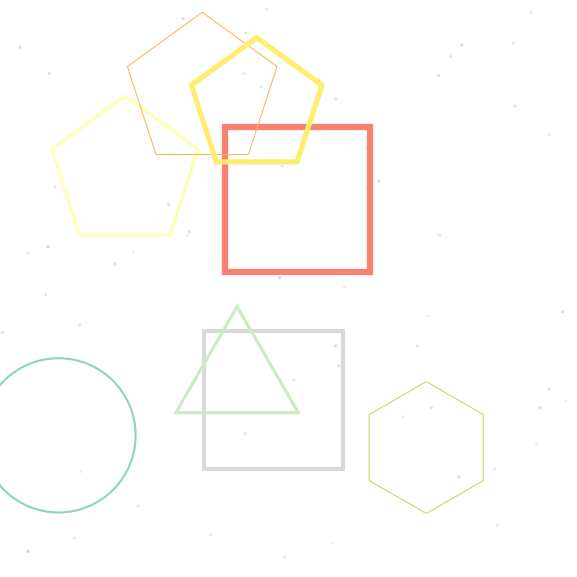[{"shape": "circle", "thickness": 1, "radius": 0.67, "center": [0.101, 0.245]}, {"shape": "pentagon", "thickness": 1.5, "radius": 0.67, "center": [0.216, 0.7]}, {"shape": "square", "thickness": 3, "radius": 0.63, "center": [0.516, 0.654]}, {"shape": "pentagon", "thickness": 0.5, "radius": 0.68, "center": [0.35, 0.842]}, {"shape": "hexagon", "thickness": 0.5, "radius": 0.57, "center": [0.738, 0.224]}, {"shape": "square", "thickness": 2, "radius": 0.6, "center": [0.474, 0.307]}, {"shape": "triangle", "thickness": 1.5, "radius": 0.61, "center": [0.41, 0.346]}, {"shape": "pentagon", "thickness": 2.5, "radius": 0.59, "center": [0.445, 0.815]}]